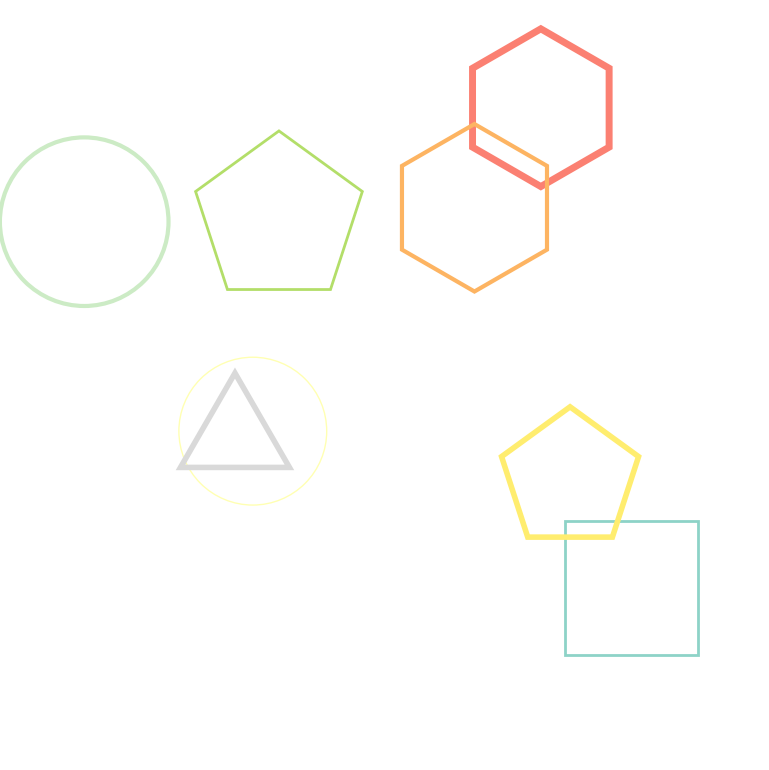[{"shape": "square", "thickness": 1, "radius": 0.43, "center": [0.82, 0.236]}, {"shape": "circle", "thickness": 0.5, "radius": 0.48, "center": [0.328, 0.44]}, {"shape": "hexagon", "thickness": 2.5, "radius": 0.51, "center": [0.702, 0.86]}, {"shape": "hexagon", "thickness": 1.5, "radius": 0.54, "center": [0.616, 0.73]}, {"shape": "pentagon", "thickness": 1, "radius": 0.57, "center": [0.362, 0.716]}, {"shape": "triangle", "thickness": 2, "radius": 0.41, "center": [0.305, 0.434]}, {"shape": "circle", "thickness": 1.5, "radius": 0.55, "center": [0.109, 0.712]}, {"shape": "pentagon", "thickness": 2, "radius": 0.47, "center": [0.74, 0.378]}]